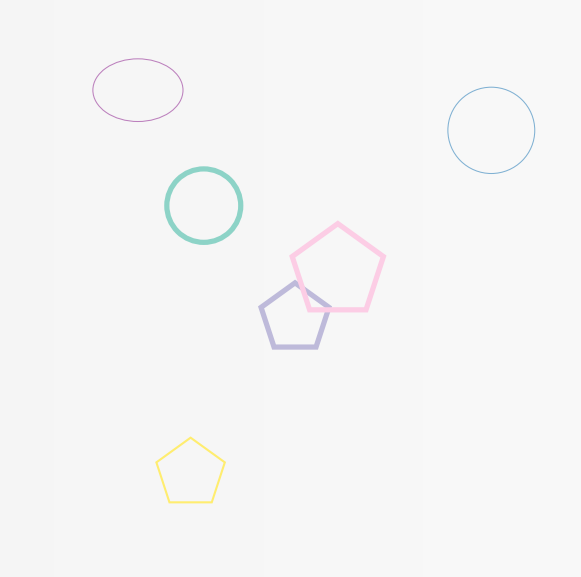[{"shape": "circle", "thickness": 2.5, "radius": 0.32, "center": [0.351, 0.643]}, {"shape": "pentagon", "thickness": 2.5, "radius": 0.31, "center": [0.508, 0.448]}, {"shape": "circle", "thickness": 0.5, "radius": 0.37, "center": [0.845, 0.773]}, {"shape": "pentagon", "thickness": 2.5, "radius": 0.41, "center": [0.581, 0.529]}, {"shape": "oval", "thickness": 0.5, "radius": 0.39, "center": [0.237, 0.843]}, {"shape": "pentagon", "thickness": 1, "radius": 0.31, "center": [0.328, 0.179]}]